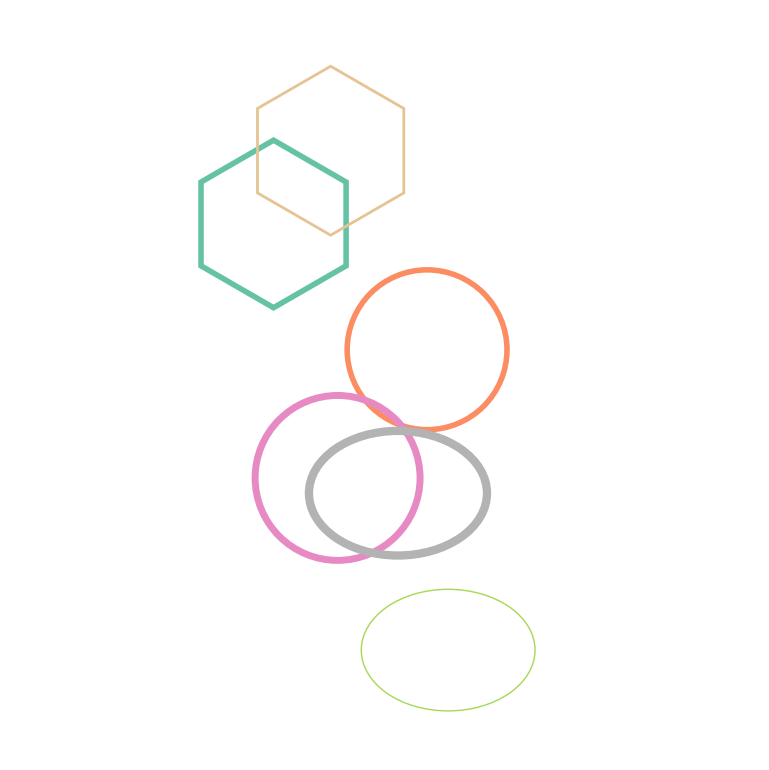[{"shape": "hexagon", "thickness": 2, "radius": 0.54, "center": [0.355, 0.709]}, {"shape": "circle", "thickness": 2, "radius": 0.52, "center": [0.555, 0.546]}, {"shape": "circle", "thickness": 2.5, "radius": 0.54, "center": [0.438, 0.379]}, {"shape": "oval", "thickness": 0.5, "radius": 0.56, "center": [0.582, 0.156]}, {"shape": "hexagon", "thickness": 1, "radius": 0.55, "center": [0.429, 0.804]}, {"shape": "oval", "thickness": 3, "radius": 0.58, "center": [0.517, 0.359]}]